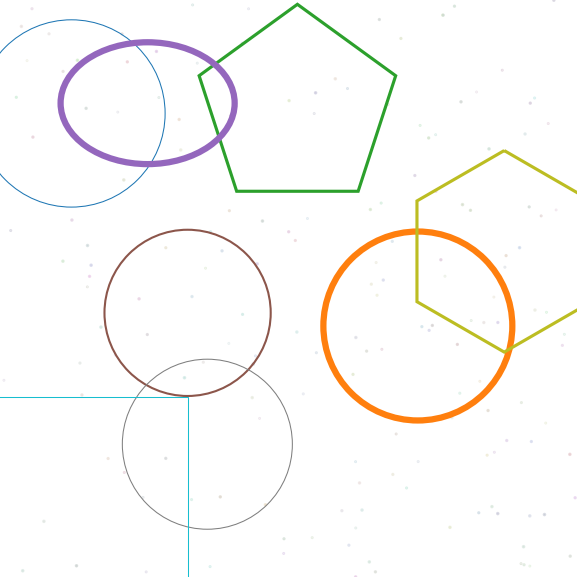[{"shape": "circle", "thickness": 0.5, "radius": 0.81, "center": [0.124, 0.803]}, {"shape": "circle", "thickness": 3, "radius": 0.82, "center": [0.724, 0.435]}, {"shape": "pentagon", "thickness": 1.5, "radius": 0.89, "center": [0.515, 0.813]}, {"shape": "oval", "thickness": 3, "radius": 0.75, "center": [0.256, 0.82]}, {"shape": "circle", "thickness": 1, "radius": 0.72, "center": [0.325, 0.457]}, {"shape": "circle", "thickness": 0.5, "radius": 0.74, "center": [0.359, 0.23]}, {"shape": "hexagon", "thickness": 1.5, "radius": 0.87, "center": [0.873, 0.564]}, {"shape": "square", "thickness": 0.5, "radius": 0.95, "center": [0.135, 0.122]}]